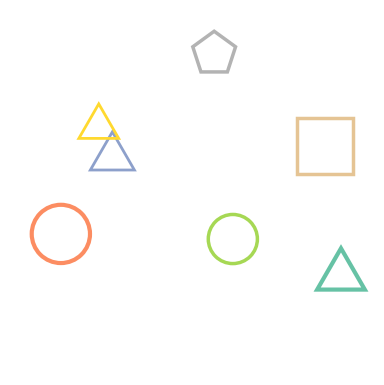[{"shape": "triangle", "thickness": 3, "radius": 0.36, "center": [0.886, 0.284]}, {"shape": "circle", "thickness": 3, "radius": 0.38, "center": [0.158, 0.392]}, {"shape": "triangle", "thickness": 2, "radius": 0.33, "center": [0.292, 0.591]}, {"shape": "circle", "thickness": 2.5, "radius": 0.32, "center": [0.605, 0.379]}, {"shape": "triangle", "thickness": 2, "radius": 0.3, "center": [0.257, 0.67]}, {"shape": "square", "thickness": 2.5, "radius": 0.36, "center": [0.845, 0.62]}, {"shape": "pentagon", "thickness": 2.5, "radius": 0.29, "center": [0.556, 0.86]}]